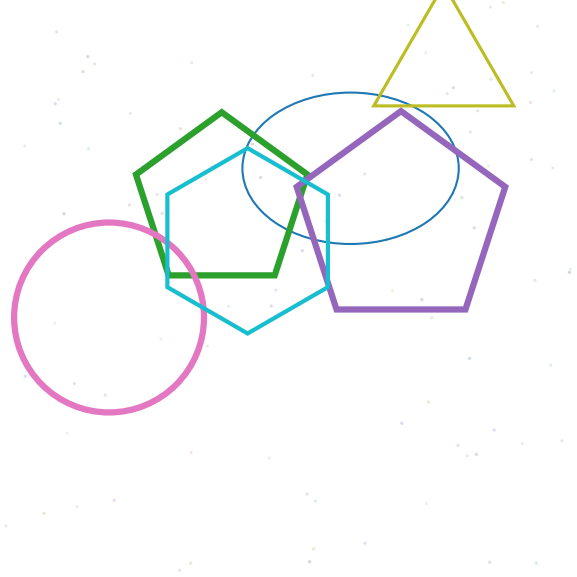[{"shape": "oval", "thickness": 1, "radius": 0.94, "center": [0.607, 0.708]}, {"shape": "pentagon", "thickness": 3, "radius": 0.78, "center": [0.384, 0.649]}, {"shape": "pentagon", "thickness": 3, "radius": 0.95, "center": [0.694, 0.617]}, {"shape": "circle", "thickness": 3, "radius": 0.82, "center": [0.189, 0.449]}, {"shape": "triangle", "thickness": 1.5, "radius": 0.7, "center": [0.768, 0.886]}, {"shape": "hexagon", "thickness": 2, "radius": 0.8, "center": [0.429, 0.582]}]